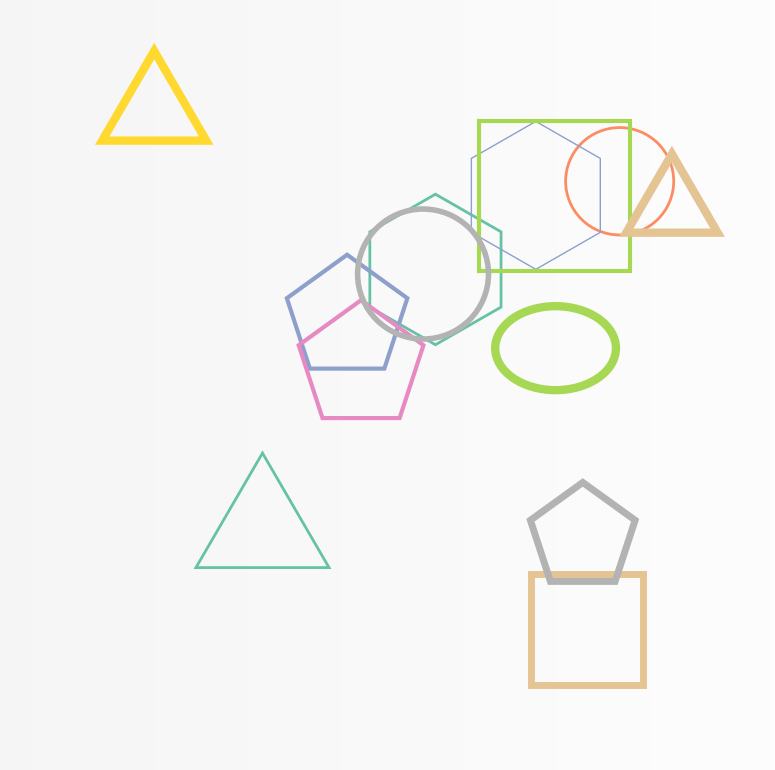[{"shape": "triangle", "thickness": 1, "radius": 0.5, "center": [0.339, 0.312]}, {"shape": "hexagon", "thickness": 1, "radius": 0.49, "center": [0.562, 0.65]}, {"shape": "circle", "thickness": 1, "radius": 0.35, "center": [0.8, 0.765]}, {"shape": "pentagon", "thickness": 1.5, "radius": 0.41, "center": [0.448, 0.587]}, {"shape": "hexagon", "thickness": 0.5, "radius": 0.48, "center": [0.691, 0.746]}, {"shape": "pentagon", "thickness": 1.5, "radius": 0.42, "center": [0.466, 0.526]}, {"shape": "square", "thickness": 1.5, "radius": 0.49, "center": [0.716, 0.745]}, {"shape": "oval", "thickness": 3, "radius": 0.39, "center": [0.717, 0.548]}, {"shape": "triangle", "thickness": 3, "radius": 0.39, "center": [0.199, 0.856]}, {"shape": "triangle", "thickness": 3, "radius": 0.34, "center": [0.867, 0.732]}, {"shape": "square", "thickness": 2.5, "radius": 0.36, "center": [0.758, 0.183]}, {"shape": "pentagon", "thickness": 2.5, "radius": 0.36, "center": [0.752, 0.302]}, {"shape": "circle", "thickness": 2, "radius": 0.42, "center": [0.546, 0.644]}]